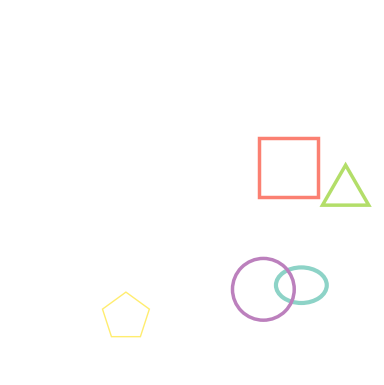[{"shape": "oval", "thickness": 3, "radius": 0.33, "center": [0.783, 0.259]}, {"shape": "square", "thickness": 2.5, "radius": 0.38, "center": [0.749, 0.565]}, {"shape": "triangle", "thickness": 2.5, "radius": 0.35, "center": [0.898, 0.502]}, {"shape": "circle", "thickness": 2.5, "radius": 0.4, "center": [0.684, 0.249]}, {"shape": "pentagon", "thickness": 1, "radius": 0.32, "center": [0.327, 0.177]}]